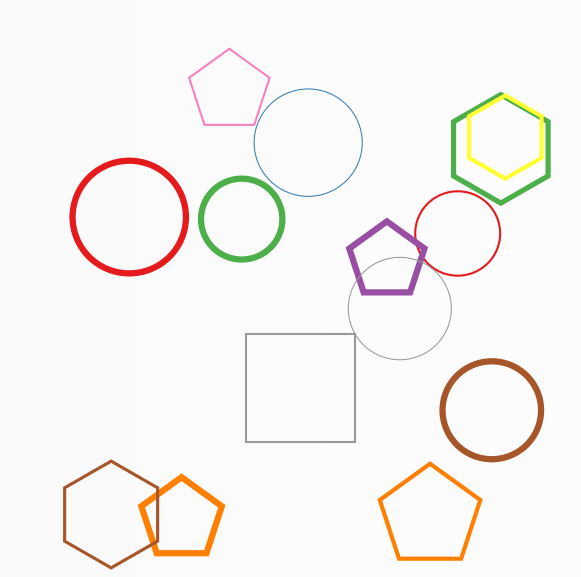[{"shape": "circle", "thickness": 3, "radius": 0.49, "center": [0.222, 0.623]}, {"shape": "circle", "thickness": 1, "radius": 0.37, "center": [0.787, 0.595]}, {"shape": "circle", "thickness": 0.5, "radius": 0.47, "center": [0.53, 0.752]}, {"shape": "hexagon", "thickness": 2.5, "radius": 0.47, "center": [0.862, 0.741]}, {"shape": "circle", "thickness": 3, "radius": 0.35, "center": [0.416, 0.62]}, {"shape": "pentagon", "thickness": 3, "radius": 0.34, "center": [0.666, 0.548]}, {"shape": "pentagon", "thickness": 2, "radius": 0.45, "center": [0.74, 0.105]}, {"shape": "pentagon", "thickness": 3, "radius": 0.36, "center": [0.312, 0.1]}, {"shape": "hexagon", "thickness": 2, "radius": 0.36, "center": [0.869, 0.762]}, {"shape": "hexagon", "thickness": 1.5, "radius": 0.46, "center": [0.191, 0.108]}, {"shape": "circle", "thickness": 3, "radius": 0.42, "center": [0.846, 0.289]}, {"shape": "pentagon", "thickness": 1, "radius": 0.36, "center": [0.395, 0.842]}, {"shape": "square", "thickness": 1, "radius": 0.47, "center": [0.517, 0.328]}, {"shape": "circle", "thickness": 0.5, "radius": 0.44, "center": [0.688, 0.465]}]